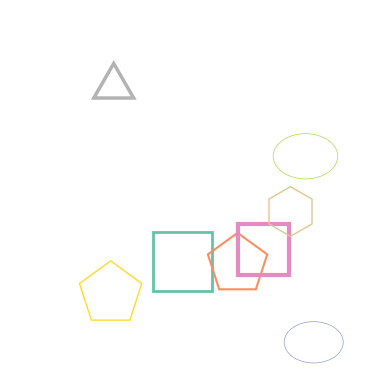[{"shape": "square", "thickness": 2, "radius": 0.39, "center": [0.474, 0.32]}, {"shape": "pentagon", "thickness": 1.5, "radius": 0.41, "center": [0.617, 0.314]}, {"shape": "oval", "thickness": 0.5, "radius": 0.38, "center": [0.815, 0.111]}, {"shape": "square", "thickness": 3, "radius": 0.33, "center": [0.685, 0.352]}, {"shape": "oval", "thickness": 0.5, "radius": 0.42, "center": [0.793, 0.594]}, {"shape": "pentagon", "thickness": 1, "radius": 0.43, "center": [0.287, 0.237]}, {"shape": "hexagon", "thickness": 1, "radius": 0.32, "center": [0.755, 0.451]}, {"shape": "triangle", "thickness": 2.5, "radius": 0.3, "center": [0.295, 0.775]}]